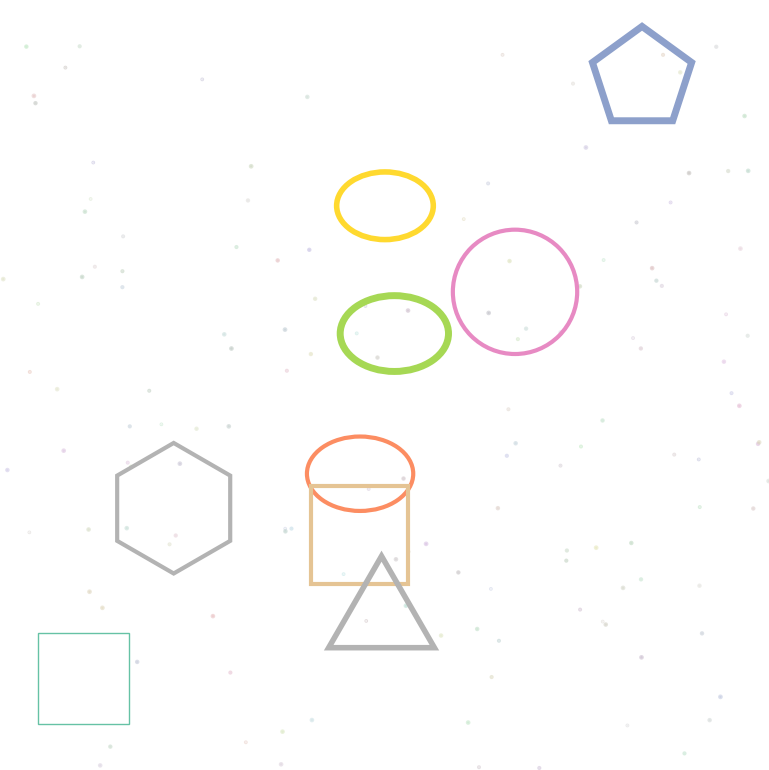[{"shape": "square", "thickness": 0.5, "radius": 0.3, "center": [0.108, 0.119]}, {"shape": "oval", "thickness": 1.5, "radius": 0.35, "center": [0.468, 0.385]}, {"shape": "pentagon", "thickness": 2.5, "radius": 0.34, "center": [0.834, 0.898]}, {"shape": "circle", "thickness": 1.5, "radius": 0.4, "center": [0.669, 0.621]}, {"shape": "oval", "thickness": 2.5, "radius": 0.35, "center": [0.512, 0.567]}, {"shape": "oval", "thickness": 2, "radius": 0.31, "center": [0.5, 0.733]}, {"shape": "square", "thickness": 1.5, "radius": 0.32, "center": [0.467, 0.305]}, {"shape": "triangle", "thickness": 2, "radius": 0.4, "center": [0.496, 0.198]}, {"shape": "hexagon", "thickness": 1.5, "radius": 0.42, "center": [0.226, 0.34]}]